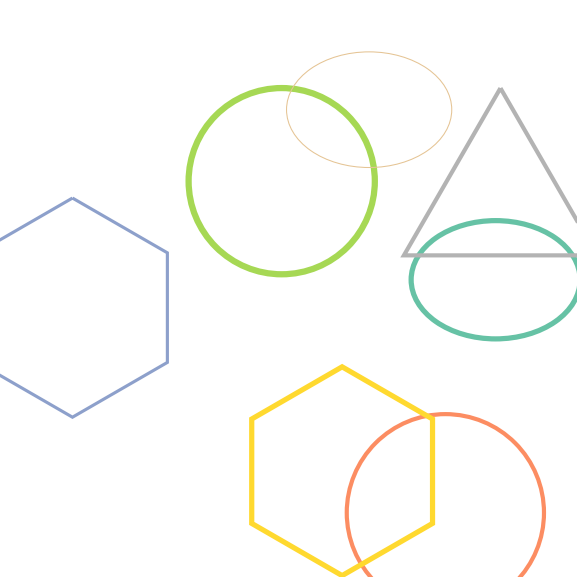[{"shape": "oval", "thickness": 2.5, "radius": 0.73, "center": [0.858, 0.515]}, {"shape": "circle", "thickness": 2, "radius": 0.85, "center": [0.771, 0.111]}, {"shape": "hexagon", "thickness": 1.5, "radius": 0.95, "center": [0.125, 0.466]}, {"shape": "circle", "thickness": 3, "radius": 0.81, "center": [0.488, 0.685]}, {"shape": "hexagon", "thickness": 2.5, "radius": 0.9, "center": [0.592, 0.183]}, {"shape": "oval", "thickness": 0.5, "radius": 0.72, "center": [0.639, 0.809]}, {"shape": "triangle", "thickness": 2, "radius": 0.97, "center": [0.867, 0.653]}]